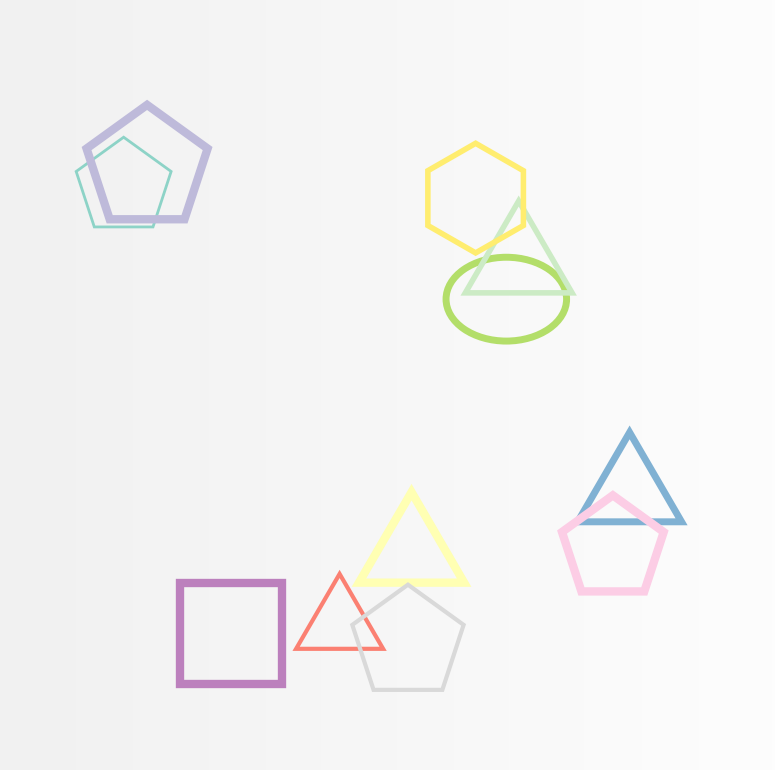[{"shape": "pentagon", "thickness": 1, "radius": 0.32, "center": [0.16, 0.757]}, {"shape": "triangle", "thickness": 3, "radius": 0.39, "center": [0.531, 0.282]}, {"shape": "pentagon", "thickness": 3, "radius": 0.41, "center": [0.19, 0.782]}, {"shape": "triangle", "thickness": 1.5, "radius": 0.32, "center": [0.438, 0.19]}, {"shape": "triangle", "thickness": 2.5, "radius": 0.39, "center": [0.812, 0.361]}, {"shape": "oval", "thickness": 2.5, "radius": 0.39, "center": [0.653, 0.611]}, {"shape": "pentagon", "thickness": 3, "radius": 0.34, "center": [0.791, 0.288]}, {"shape": "pentagon", "thickness": 1.5, "radius": 0.38, "center": [0.526, 0.165]}, {"shape": "square", "thickness": 3, "radius": 0.33, "center": [0.298, 0.177]}, {"shape": "triangle", "thickness": 2, "radius": 0.4, "center": [0.669, 0.659]}, {"shape": "hexagon", "thickness": 2, "radius": 0.36, "center": [0.614, 0.743]}]